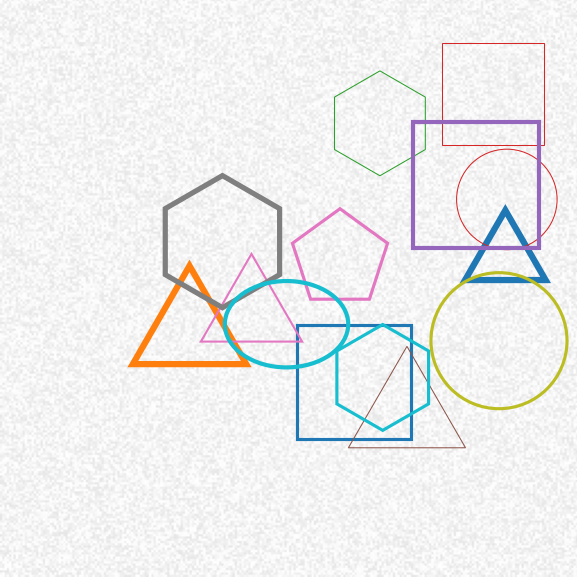[{"shape": "triangle", "thickness": 3, "radius": 0.4, "center": [0.875, 0.554]}, {"shape": "square", "thickness": 1.5, "radius": 0.49, "center": [0.613, 0.338]}, {"shape": "triangle", "thickness": 3, "radius": 0.57, "center": [0.328, 0.425]}, {"shape": "hexagon", "thickness": 0.5, "radius": 0.45, "center": [0.658, 0.786]}, {"shape": "square", "thickness": 0.5, "radius": 0.44, "center": [0.854, 0.836]}, {"shape": "circle", "thickness": 0.5, "radius": 0.44, "center": [0.878, 0.654]}, {"shape": "square", "thickness": 2, "radius": 0.54, "center": [0.824, 0.679]}, {"shape": "triangle", "thickness": 0.5, "radius": 0.59, "center": [0.705, 0.282]}, {"shape": "triangle", "thickness": 1, "radius": 0.51, "center": [0.435, 0.458]}, {"shape": "pentagon", "thickness": 1.5, "radius": 0.43, "center": [0.589, 0.551]}, {"shape": "hexagon", "thickness": 2.5, "radius": 0.57, "center": [0.385, 0.581]}, {"shape": "circle", "thickness": 1.5, "radius": 0.59, "center": [0.864, 0.409]}, {"shape": "oval", "thickness": 2, "radius": 0.53, "center": [0.496, 0.438]}, {"shape": "hexagon", "thickness": 1.5, "radius": 0.46, "center": [0.663, 0.346]}]